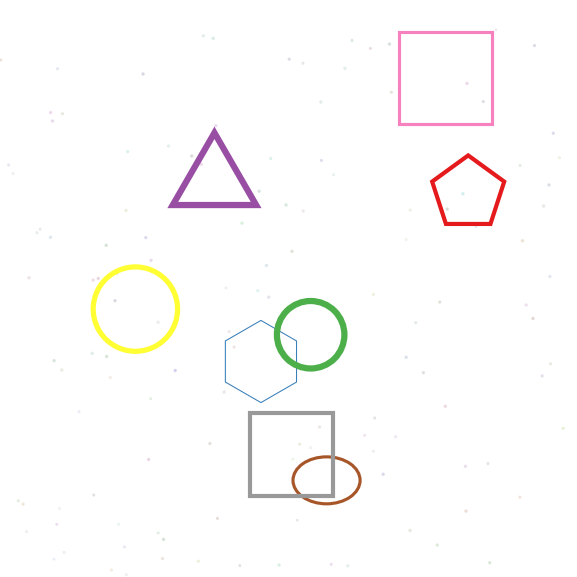[{"shape": "pentagon", "thickness": 2, "radius": 0.33, "center": [0.811, 0.664]}, {"shape": "hexagon", "thickness": 0.5, "radius": 0.36, "center": [0.452, 0.373]}, {"shape": "circle", "thickness": 3, "radius": 0.29, "center": [0.538, 0.419]}, {"shape": "triangle", "thickness": 3, "radius": 0.42, "center": [0.371, 0.686]}, {"shape": "circle", "thickness": 2.5, "radius": 0.37, "center": [0.234, 0.464]}, {"shape": "oval", "thickness": 1.5, "radius": 0.29, "center": [0.565, 0.167]}, {"shape": "square", "thickness": 1.5, "radius": 0.4, "center": [0.772, 0.865]}, {"shape": "square", "thickness": 2, "radius": 0.36, "center": [0.505, 0.213]}]